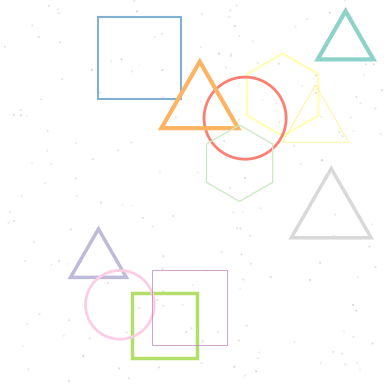[{"shape": "triangle", "thickness": 3, "radius": 0.42, "center": [0.897, 0.888]}, {"shape": "hexagon", "thickness": 1.5, "radius": 0.54, "center": [0.734, 0.754]}, {"shape": "triangle", "thickness": 2.5, "radius": 0.42, "center": [0.256, 0.321]}, {"shape": "circle", "thickness": 2, "radius": 0.53, "center": [0.637, 0.693]}, {"shape": "square", "thickness": 1.5, "radius": 0.54, "center": [0.362, 0.85]}, {"shape": "triangle", "thickness": 3, "radius": 0.58, "center": [0.519, 0.725]}, {"shape": "square", "thickness": 2.5, "radius": 0.42, "center": [0.427, 0.154]}, {"shape": "circle", "thickness": 2, "radius": 0.45, "center": [0.311, 0.208]}, {"shape": "triangle", "thickness": 2.5, "radius": 0.6, "center": [0.86, 0.442]}, {"shape": "square", "thickness": 0.5, "radius": 0.49, "center": [0.492, 0.202]}, {"shape": "hexagon", "thickness": 1, "radius": 0.5, "center": [0.622, 0.576]}, {"shape": "triangle", "thickness": 0.5, "radius": 0.5, "center": [0.82, 0.68]}]